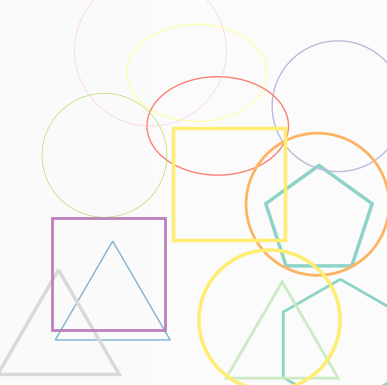[{"shape": "pentagon", "thickness": 2.5, "radius": 0.72, "center": [0.823, 0.426]}, {"shape": "hexagon", "thickness": 2, "radius": 0.85, "center": [0.878, 0.105]}, {"shape": "oval", "thickness": 1, "radius": 0.9, "center": [0.508, 0.811]}, {"shape": "circle", "thickness": 1, "radius": 0.85, "center": [0.872, 0.724]}, {"shape": "oval", "thickness": 1, "radius": 0.91, "center": [0.562, 0.673]}, {"shape": "triangle", "thickness": 1, "radius": 0.86, "center": [0.291, 0.203]}, {"shape": "circle", "thickness": 2, "radius": 0.92, "center": [0.82, 0.47]}, {"shape": "circle", "thickness": 0.5, "radius": 0.8, "center": [0.27, 0.597]}, {"shape": "circle", "thickness": 0.5, "radius": 0.98, "center": [0.388, 0.869]}, {"shape": "triangle", "thickness": 2.5, "radius": 0.91, "center": [0.151, 0.118]}, {"shape": "square", "thickness": 2, "radius": 0.72, "center": [0.28, 0.289]}, {"shape": "triangle", "thickness": 2, "radius": 0.83, "center": [0.728, 0.101]}, {"shape": "square", "thickness": 2.5, "radius": 0.72, "center": [0.592, 0.522]}, {"shape": "circle", "thickness": 2.5, "radius": 0.91, "center": [0.695, 0.169]}]